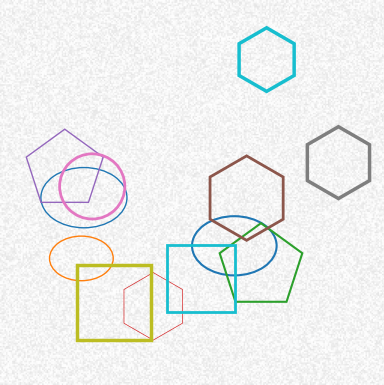[{"shape": "oval", "thickness": 1, "radius": 0.56, "center": [0.218, 0.487]}, {"shape": "oval", "thickness": 1.5, "radius": 0.55, "center": [0.609, 0.362]}, {"shape": "oval", "thickness": 1, "radius": 0.41, "center": [0.211, 0.329]}, {"shape": "pentagon", "thickness": 1.5, "radius": 0.56, "center": [0.678, 0.307]}, {"shape": "hexagon", "thickness": 0.5, "radius": 0.44, "center": [0.398, 0.204]}, {"shape": "pentagon", "thickness": 1, "radius": 0.52, "center": [0.168, 0.559]}, {"shape": "hexagon", "thickness": 2, "radius": 0.55, "center": [0.641, 0.485]}, {"shape": "circle", "thickness": 2, "radius": 0.42, "center": [0.24, 0.516]}, {"shape": "hexagon", "thickness": 2.5, "radius": 0.47, "center": [0.879, 0.578]}, {"shape": "square", "thickness": 2.5, "radius": 0.48, "center": [0.296, 0.214]}, {"shape": "hexagon", "thickness": 2.5, "radius": 0.41, "center": [0.693, 0.845]}, {"shape": "square", "thickness": 2, "radius": 0.44, "center": [0.522, 0.277]}]